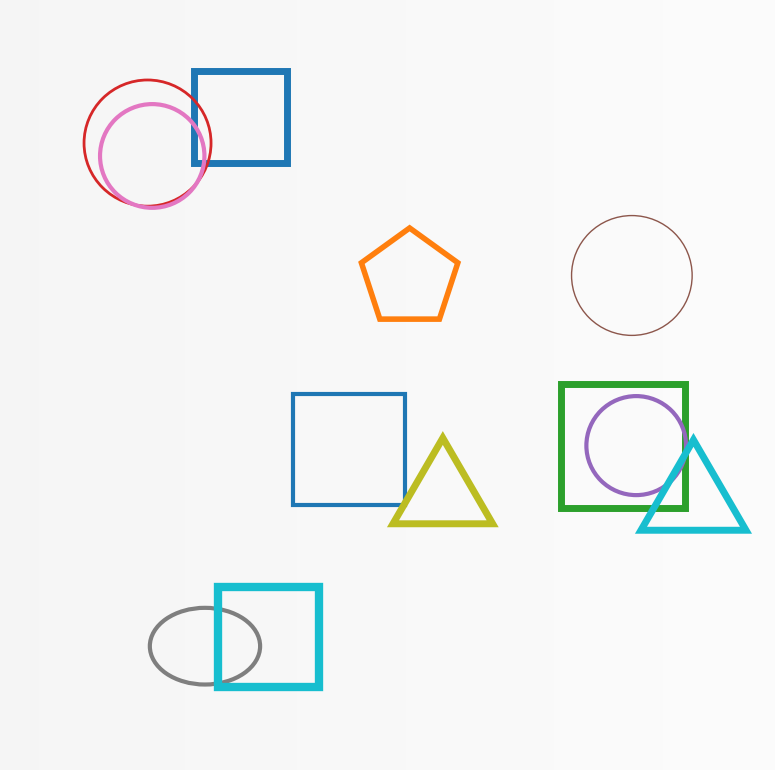[{"shape": "square", "thickness": 2.5, "radius": 0.3, "center": [0.31, 0.848]}, {"shape": "square", "thickness": 1.5, "radius": 0.36, "center": [0.45, 0.416]}, {"shape": "pentagon", "thickness": 2, "radius": 0.33, "center": [0.529, 0.638]}, {"shape": "square", "thickness": 2.5, "radius": 0.4, "center": [0.804, 0.421]}, {"shape": "circle", "thickness": 1, "radius": 0.41, "center": [0.19, 0.814]}, {"shape": "circle", "thickness": 1.5, "radius": 0.32, "center": [0.821, 0.421]}, {"shape": "circle", "thickness": 0.5, "radius": 0.39, "center": [0.815, 0.642]}, {"shape": "circle", "thickness": 1.5, "radius": 0.34, "center": [0.196, 0.797]}, {"shape": "oval", "thickness": 1.5, "radius": 0.36, "center": [0.264, 0.161]}, {"shape": "triangle", "thickness": 2.5, "radius": 0.37, "center": [0.571, 0.357]}, {"shape": "triangle", "thickness": 2.5, "radius": 0.39, "center": [0.895, 0.35]}, {"shape": "square", "thickness": 3, "radius": 0.32, "center": [0.347, 0.173]}]